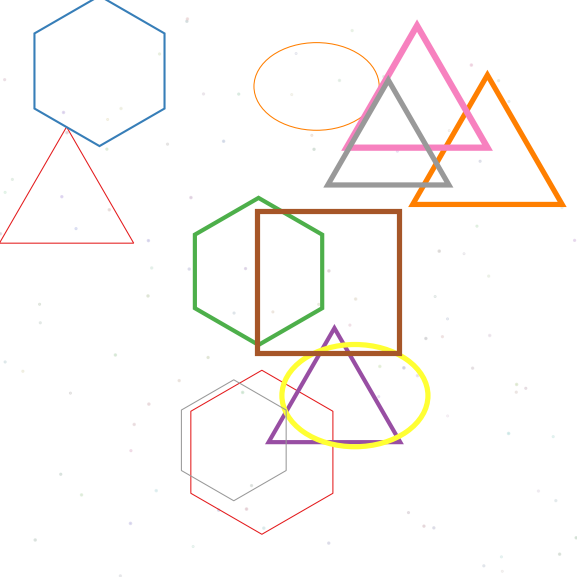[{"shape": "hexagon", "thickness": 0.5, "radius": 0.71, "center": [0.453, 0.216]}, {"shape": "triangle", "thickness": 0.5, "radius": 0.67, "center": [0.115, 0.645]}, {"shape": "hexagon", "thickness": 1, "radius": 0.65, "center": [0.172, 0.876]}, {"shape": "hexagon", "thickness": 2, "radius": 0.64, "center": [0.448, 0.529]}, {"shape": "triangle", "thickness": 2, "radius": 0.66, "center": [0.579, 0.299]}, {"shape": "triangle", "thickness": 2.5, "radius": 0.75, "center": [0.844, 0.72]}, {"shape": "oval", "thickness": 0.5, "radius": 0.54, "center": [0.548, 0.849]}, {"shape": "oval", "thickness": 2.5, "radius": 0.63, "center": [0.615, 0.314]}, {"shape": "square", "thickness": 2.5, "radius": 0.61, "center": [0.568, 0.511]}, {"shape": "triangle", "thickness": 3, "radius": 0.7, "center": [0.722, 0.814]}, {"shape": "hexagon", "thickness": 0.5, "radius": 0.52, "center": [0.405, 0.237]}, {"shape": "triangle", "thickness": 2.5, "radius": 0.61, "center": [0.672, 0.739]}]